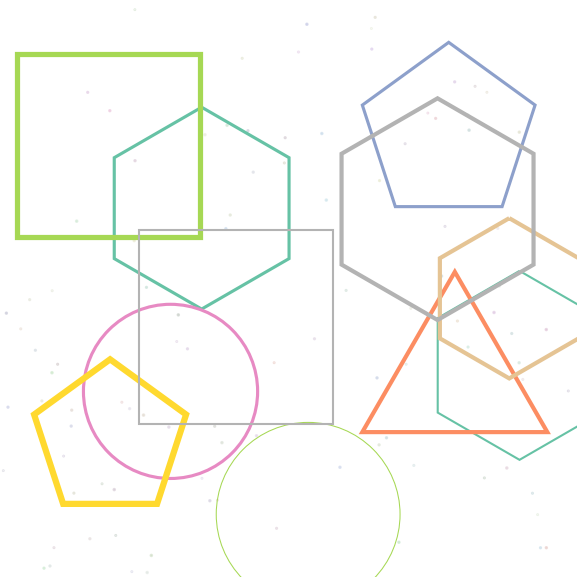[{"shape": "hexagon", "thickness": 1, "radius": 0.82, "center": [0.9, 0.366]}, {"shape": "hexagon", "thickness": 1.5, "radius": 0.87, "center": [0.349, 0.639]}, {"shape": "triangle", "thickness": 2, "radius": 0.92, "center": [0.788, 0.343]}, {"shape": "pentagon", "thickness": 1.5, "radius": 0.79, "center": [0.777, 0.769]}, {"shape": "circle", "thickness": 1.5, "radius": 0.75, "center": [0.295, 0.321]}, {"shape": "square", "thickness": 2.5, "radius": 0.79, "center": [0.188, 0.747]}, {"shape": "circle", "thickness": 0.5, "radius": 0.8, "center": [0.534, 0.109]}, {"shape": "pentagon", "thickness": 3, "radius": 0.69, "center": [0.191, 0.239]}, {"shape": "hexagon", "thickness": 2, "radius": 0.69, "center": [0.882, 0.483]}, {"shape": "square", "thickness": 1, "radius": 0.84, "center": [0.409, 0.432]}, {"shape": "hexagon", "thickness": 2, "radius": 0.96, "center": [0.758, 0.637]}]